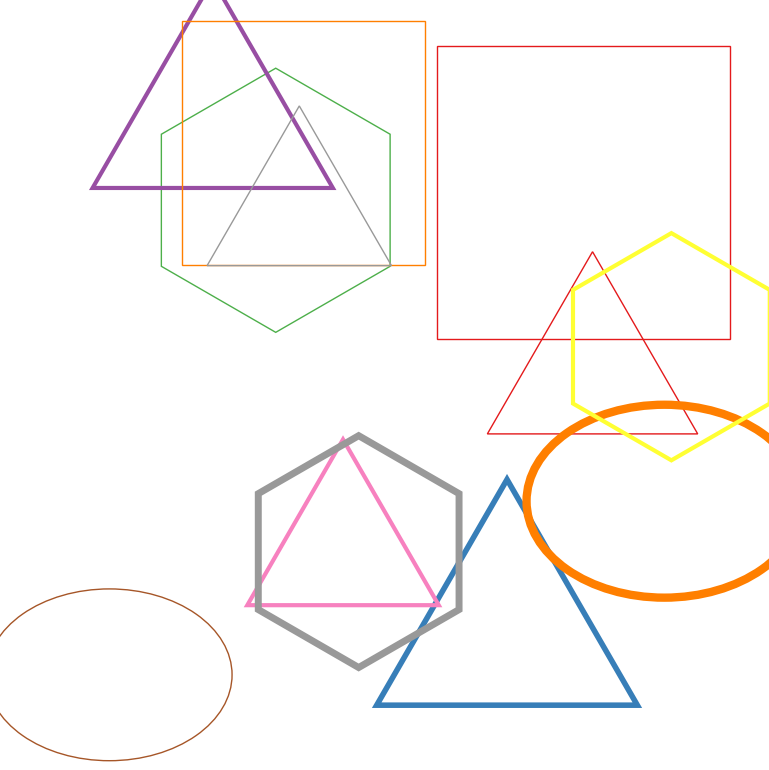[{"shape": "triangle", "thickness": 0.5, "radius": 0.79, "center": [0.77, 0.515]}, {"shape": "square", "thickness": 0.5, "radius": 0.95, "center": [0.758, 0.75]}, {"shape": "triangle", "thickness": 2, "radius": 0.98, "center": [0.658, 0.182]}, {"shape": "hexagon", "thickness": 0.5, "radius": 0.86, "center": [0.358, 0.74]}, {"shape": "triangle", "thickness": 1.5, "radius": 0.9, "center": [0.276, 0.846]}, {"shape": "oval", "thickness": 3, "radius": 0.89, "center": [0.863, 0.349]}, {"shape": "square", "thickness": 0.5, "radius": 0.79, "center": [0.394, 0.815]}, {"shape": "hexagon", "thickness": 1.5, "radius": 0.74, "center": [0.872, 0.55]}, {"shape": "oval", "thickness": 0.5, "radius": 0.8, "center": [0.142, 0.124]}, {"shape": "triangle", "thickness": 1.5, "radius": 0.72, "center": [0.445, 0.286]}, {"shape": "hexagon", "thickness": 2.5, "radius": 0.75, "center": [0.466, 0.284]}, {"shape": "triangle", "thickness": 0.5, "radius": 0.69, "center": [0.389, 0.724]}]